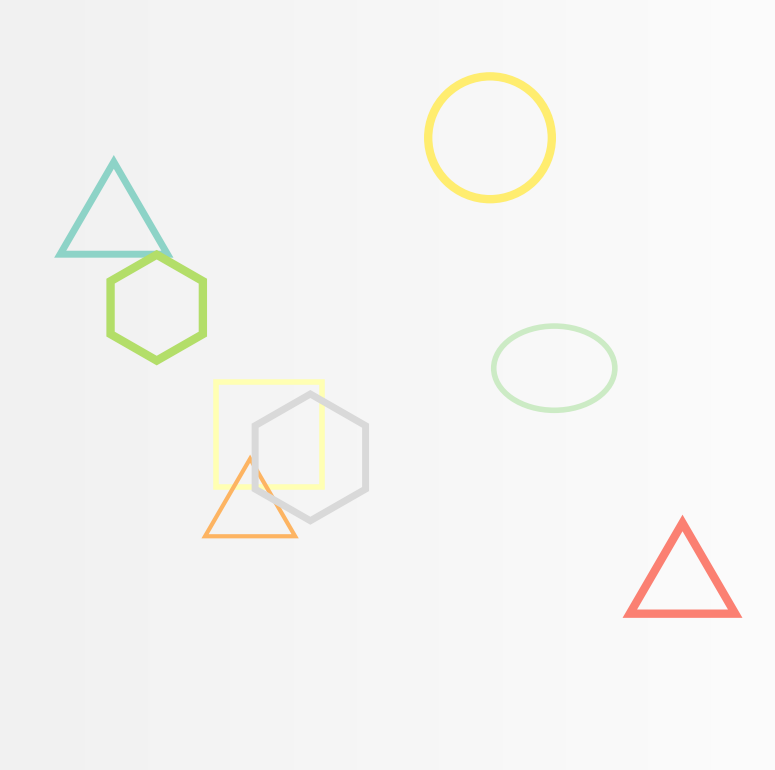[{"shape": "triangle", "thickness": 2.5, "radius": 0.4, "center": [0.147, 0.71]}, {"shape": "square", "thickness": 2, "radius": 0.34, "center": [0.347, 0.436]}, {"shape": "triangle", "thickness": 3, "radius": 0.39, "center": [0.881, 0.242]}, {"shape": "triangle", "thickness": 1.5, "radius": 0.34, "center": [0.323, 0.337]}, {"shape": "hexagon", "thickness": 3, "radius": 0.34, "center": [0.202, 0.6]}, {"shape": "hexagon", "thickness": 2.5, "radius": 0.41, "center": [0.4, 0.406]}, {"shape": "oval", "thickness": 2, "radius": 0.39, "center": [0.715, 0.522]}, {"shape": "circle", "thickness": 3, "radius": 0.4, "center": [0.632, 0.821]}]